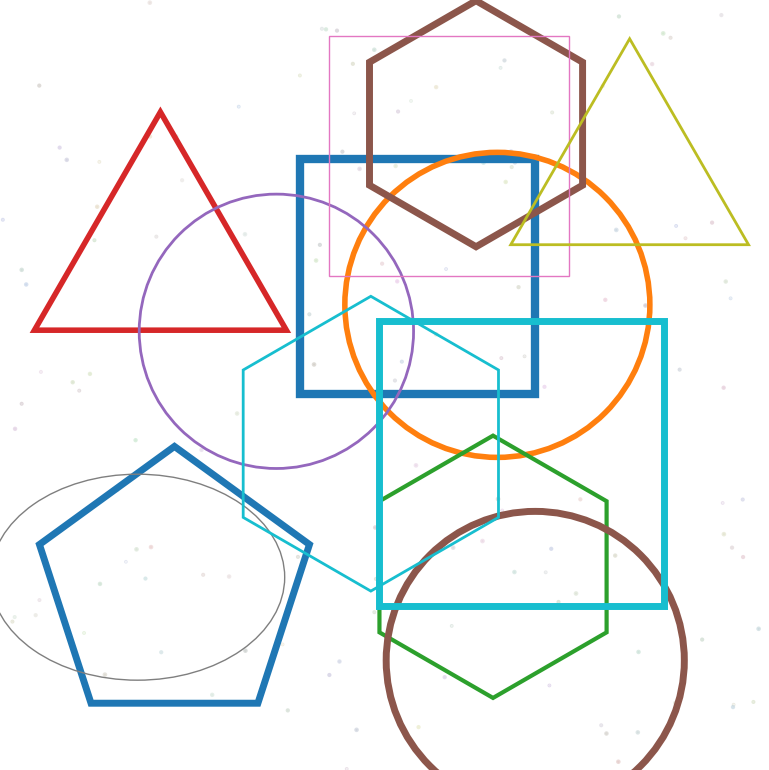[{"shape": "pentagon", "thickness": 2.5, "radius": 0.92, "center": [0.227, 0.236]}, {"shape": "square", "thickness": 3, "radius": 0.76, "center": [0.542, 0.641]}, {"shape": "circle", "thickness": 2, "radius": 0.99, "center": [0.646, 0.604]}, {"shape": "hexagon", "thickness": 1.5, "radius": 0.85, "center": [0.64, 0.264]}, {"shape": "triangle", "thickness": 2, "radius": 0.94, "center": [0.208, 0.666]}, {"shape": "circle", "thickness": 1, "radius": 0.89, "center": [0.359, 0.57]}, {"shape": "hexagon", "thickness": 2.5, "radius": 0.8, "center": [0.618, 0.839]}, {"shape": "circle", "thickness": 2.5, "radius": 0.97, "center": [0.695, 0.142]}, {"shape": "square", "thickness": 0.5, "radius": 0.78, "center": [0.583, 0.797]}, {"shape": "oval", "thickness": 0.5, "radius": 0.96, "center": [0.179, 0.25]}, {"shape": "triangle", "thickness": 1, "radius": 0.89, "center": [0.818, 0.771]}, {"shape": "hexagon", "thickness": 1, "radius": 0.96, "center": [0.482, 0.424]}, {"shape": "square", "thickness": 2.5, "radius": 0.93, "center": [0.677, 0.398]}]